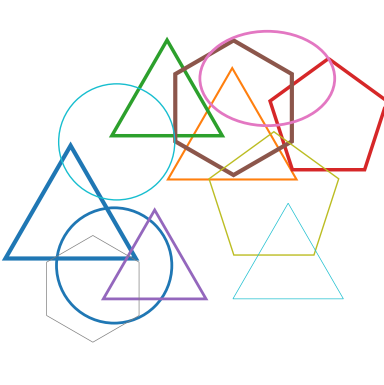[{"shape": "triangle", "thickness": 3, "radius": 0.98, "center": [0.183, 0.426]}, {"shape": "circle", "thickness": 2, "radius": 0.75, "center": [0.297, 0.31]}, {"shape": "triangle", "thickness": 1.5, "radius": 0.96, "center": [0.603, 0.63]}, {"shape": "triangle", "thickness": 2.5, "radius": 0.83, "center": [0.434, 0.73]}, {"shape": "pentagon", "thickness": 2.5, "radius": 0.8, "center": [0.853, 0.688]}, {"shape": "triangle", "thickness": 2, "radius": 0.77, "center": [0.402, 0.301]}, {"shape": "hexagon", "thickness": 3, "radius": 0.87, "center": [0.607, 0.72]}, {"shape": "oval", "thickness": 2, "radius": 0.88, "center": [0.694, 0.796]}, {"shape": "hexagon", "thickness": 0.5, "radius": 0.69, "center": [0.241, 0.25]}, {"shape": "pentagon", "thickness": 1, "radius": 0.89, "center": [0.711, 0.481]}, {"shape": "circle", "thickness": 1, "radius": 0.75, "center": [0.303, 0.631]}, {"shape": "triangle", "thickness": 0.5, "radius": 0.83, "center": [0.748, 0.307]}]